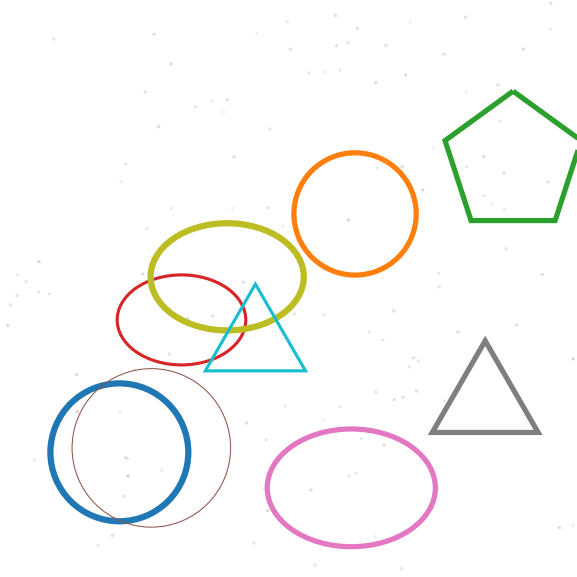[{"shape": "circle", "thickness": 3, "radius": 0.6, "center": [0.207, 0.216]}, {"shape": "circle", "thickness": 2.5, "radius": 0.53, "center": [0.615, 0.629]}, {"shape": "pentagon", "thickness": 2.5, "radius": 0.62, "center": [0.888, 0.717]}, {"shape": "oval", "thickness": 1.5, "radius": 0.56, "center": [0.314, 0.445]}, {"shape": "circle", "thickness": 0.5, "radius": 0.69, "center": [0.262, 0.224]}, {"shape": "oval", "thickness": 2.5, "radius": 0.73, "center": [0.608, 0.154]}, {"shape": "triangle", "thickness": 2.5, "radius": 0.53, "center": [0.84, 0.303]}, {"shape": "oval", "thickness": 3, "radius": 0.66, "center": [0.393, 0.52]}, {"shape": "triangle", "thickness": 1.5, "radius": 0.5, "center": [0.442, 0.407]}]